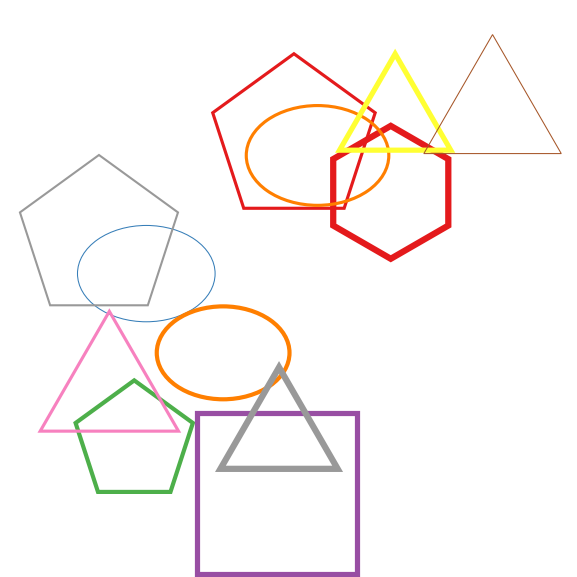[{"shape": "hexagon", "thickness": 3, "radius": 0.58, "center": [0.677, 0.666]}, {"shape": "pentagon", "thickness": 1.5, "radius": 0.74, "center": [0.509, 0.758]}, {"shape": "oval", "thickness": 0.5, "radius": 0.6, "center": [0.253, 0.525]}, {"shape": "pentagon", "thickness": 2, "radius": 0.53, "center": [0.232, 0.234]}, {"shape": "square", "thickness": 2.5, "radius": 0.7, "center": [0.48, 0.144]}, {"shape": "oval", "thickness": 2, "radius": 0.57, "center": [0.386, 0.388]}, {"shape": "oval", "thickness": 1.5, "radius": 0.62, "center": [0.55, 0.73]}, {"shape": "triangle", "thickness": 2.5, "radius": 0.56, "center": [0.684, 0.795]}, {"shape": "triangle", "thickness": 0.5, "radius": 0.69, "center": [0.853, 0.802]}, {"shape": "triangle", "thickness": 1.5, "radius": 0.69, "center": [0.189, 0.322]}, {"shape": "pentagon", "thickness": 1, "radius": 0.72, "center": [0.171, 0.587]}, {"shape": "triangle", "thickness": 3, "radius": 0.59, "center": [0.483, 0.246]}]